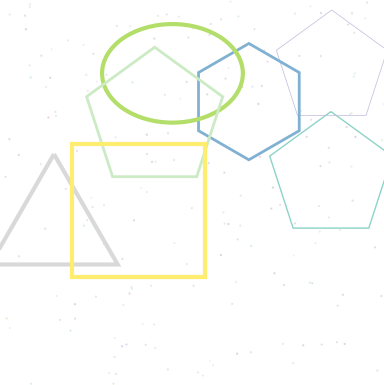[{"shape": "pentagon", "thickness": 1, "radius": 0.84, "center": [0.86, 0.543]}, {"shape": "pentagon", "thickness": 0.5, "radius": 0.76, "center": [0.862, 0.823]}, {"shape": "hexagon", "thickness": 2, "radius": 0.76, "center": [0.646, 0.736]}, {"shape": "oval", "thickness": 3, "radius": 0.91, "center": [0.448, 0.809]}, {"shape": "triangle", "thickness": 3, "radius": 0.96, "center": [0.14, 0.409]}, {"shape": "pentagon", "thickness": 2, "radius": 0.93, "center": [0.402, 0.691]}, {"shape": "square", "thickness": 3, "radius": 0.86, "center": [0.359, 0.454]}]